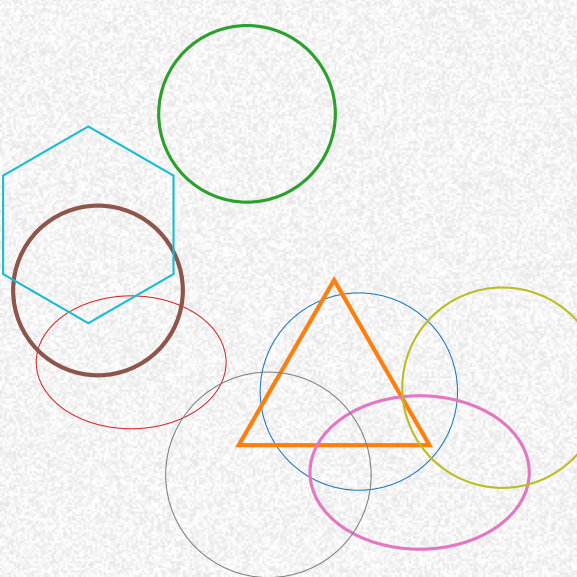[{"shape": "circle", "thickness": 0.5, "radius": 0.85, "center": [0.621, 0.321]}, {"shape": "triangle", "thickness": 2, "radius": 0.95, "center": [0.578, 0.324]}, {"shape": "circle", "thickness": 1.5, "radius": 0.76, "center": [0.428, 0.802]}, {"shape": "oval", "thickness": 0.5, "radius": 0.82, "center": [0.227, 0.372]}, {"shape": "circle", "thickness": 2, "radius": 0.73, "center": [0.17, 0.496]}, {"shape": "oval", "thickness": 1.5, "radius": 0.95, "center": [0.727, 0.181]}, {"shape": "circle", "thickness": 0.5, "radius": 0.89, "center": [0.465, 0.177]}, {"shape": "circle", "thickness": 1, "radius": 0.87, "center": [0.87, 0.328]}, {"shape": "hexagon", "thickness": 1, "radius": 0.85, "center": [0.153, 0.61]}]